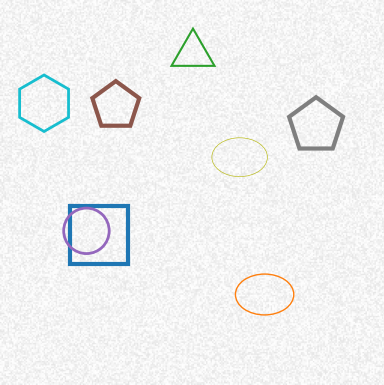[{"shape": "square", "thickness": 3, "radius": 0.38, "center": [0.257, 0.39]}, {"shape": "oval", "thickness": 1, "radius": 0.38, "center": [0.687, 0.235]}, {"shape": "triangle", "thickness": 1.5, "radius": 0.32, "center": [0.501, 0.861]}, {"shape": "circle", "thickness": 2, "radius": 0.3, "center": [0.225, 0.4]}, {"shape": "pentagon", "thickness": 3, "radius": 0.32, "center": [0.301, 0.725]}, {"shape": "pentagon", "thickness": 3, "radius": 0.37, "center": [0.821, 0.674]}, {"shape": "oval", "thickness": 0.5, "radius": 0.36, "center": [0.622, 0.592]}, {"shape": "hexagon", "thickness": 2, "radius": 0.37, "center": [0.114, 0.732]}]